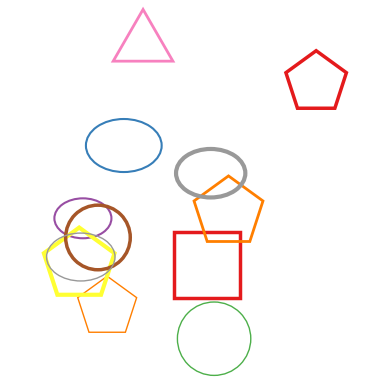[{"shape": "pentagon", "thickness": 2.5, "radius": 0.41, "center": [0.821, 0.786]}, {"shape": "square", "thickness": 2.5, "radius": 0.43, "center": [0.537, 0.312]}, {"shape": "oval", "thickness": 1.5, "radius": 0.49, "center": [0.322, 0.622]}, {"shape": "circle", "thickness": 1, "radius": 0.48, "center": [0.556, 0.12]}, {"shape": "oval", "thickness": 1.5, "radius": 0.37, "center": [0.215, 0.433]}, {"shape": "pentagon", "thickness": 2, "radius": 0.47, "center": [0.594, 0.449]}, {"shape": "pentagon", "thickness": 1, "radius": 0.4, "center": [0.278, 0.202]}, {"shape": "pentagon", "thickness": 3, "radius": 0.48, "center": [0.206, 0.312]}, {"shape": "circle", "thickness": 2.5, "radius": 0.42, "center": [0.254, 0.383]}, {"shape": "triangle", "thickness": 2, "radius": 0.45, "center": [0.372, 0.886]}, {"shape": "oval", "thickness": 1, "radius": 0.44, "center": [0.21, 0.332]}, {"shape": "oval", "thickness": 3, "radius": 0.45, "center": [0.547, 0.55]}]